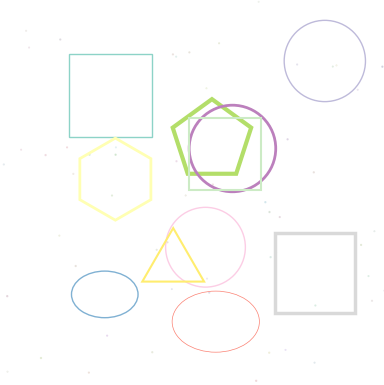[{"shape": "square", "thickness": 1, "radius": 0.54, "center": [0.286, 0.752]}, {"shape": "hexagon", "thickness": 2, "radius": 0.53, "center": [0.3, 0.535]}, {"shape": "circle", "thickness": 1, "radius": 0.53, "center": [0.844, 0.842]}, {"shape": "oval", "thickness": 0.5, "radius": 0.57, "center": [0.56, 0.165]}, {"shape": "oval", "thickness": 1, "radius": 0.43, "center": [0.272, 0.235]}, {"shape": "pentagon", "thickness": 3, "radius": 0.54, "center": [0.551, 0.635]}, {"shape": "circle", "thickness": 1, "radius": 0.52, "center": [0.534, 0.358]}, {"shape": "square", "thickness": 2.5, "radius": 0.52, "center": [0.819, 0.291]}, {"shape": "circle", "thickness": 2, "radius": 0.56, "center": [0.604, 0.614]}, {"shape": "square", "thickness": 1.5, "radius": 0.47, "center": [0.584, 0.6]}, {"shape": "triangle", "thickness": 1.5, "radius": 0.46, "center": [0.45, 0.315]}]